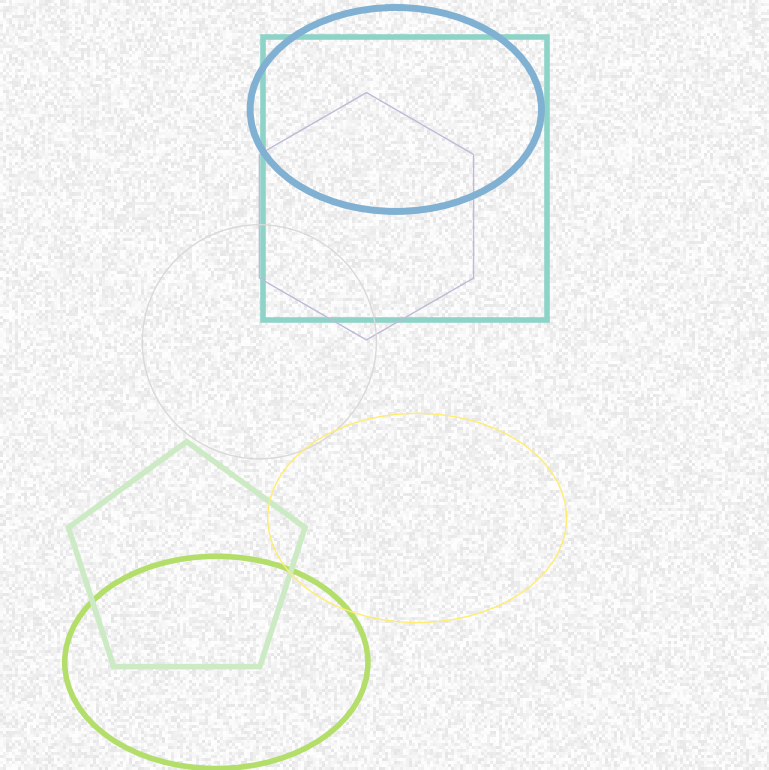[{"shape": "square", "thickness": 2, "radius": 0.92, "center": [0.526, 0.768]}, {"shape": "hexagon", "thickness": 0.5, "radius": 0.8, "center": [0.476, 0.719]}, {"shape": "oval", "thickness": 2.5, "radius": 0.95, "center": [0.514, 0.858]}, {"shape": "oval", "thickness": 2, "radius": 0.98, "center": [0.281, 0.14]}, {"shape": "circle", "thickness": 0.5, "radius": 0.76, "center": [0.337, 0.556]}, {"shape": "pentagon", "thickness": 2, "radius": 0.81, "center": [0.243, 0.265]}, {"shape": "oval", "thickness": 0.5, "radius": 0.97, "center": [0.542, 0.327]}]